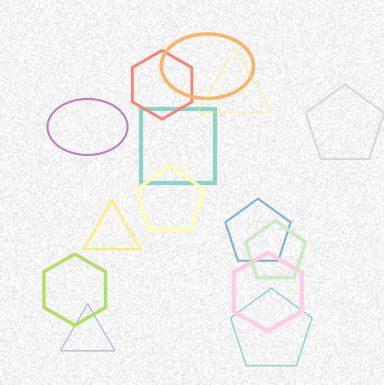[{"shape": "square", "thickness": 3, "radius": 0.48, "center": [0.462, 0.62]}, {"shape": "pentagon", "thickness": 1, "radius": 0.56, "center": [0.705, 0.14]}, {"shape": "pentagon", "thickness": 2.5, "radius": 0.46, "center": [0.442, 0.479]}, {"shape": "triangle", "thickness": 1, "radius": 0.41, "center": [0.228, 0.13]}, {"shape": "hexagon", "thickness": 2, "radius": 0.45, "center": [0.421, 0.78]}, {"shape": "pentagon", "thickness": 1.5, "radius": 0.45, "center": [0.67, 0.395]}, {"shape": "oval", "thickness": 2.5, "radius": 0.6, "center": [0.539, 0.828]}, {"shape": "hexagon", "thickness": 2.5, "radius": 0.46, "center": [0.194, 0.248]}, {"shape": "hexagon", "thickness": 3, "radius": 0.51, "center": [0.696, 0.242]}, {"shape": "pentagon", "thickness": 1.5, "radius": 0.54, "center": [0.896, 0.674]}, {"shape": "oval", "thickness": 1.5, "radius": 0.52, "center": [0.227, 0.67]}, {"shape": "pentagon", "thickness": 2.5, "radius": 0.41, "center": [0.716, 0.345]}, {"shape": "triangle", "thickness": 0.5, "radius": 0.55, "center": [0.609, 0.764]}, {"shape": "triangle", "thickness": 1.5, "radius": 0.42, "center": [0.291, 0.395]}]